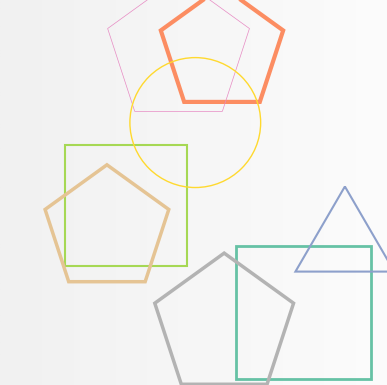[{"shape": "square", "thickness": 2, "radius": 0.87, "center": [0.783, 0.188]}, {"shape": "pentagon", "thickness": 3, "radius": 0.83, "center": [0.573, 0.87]}, {"shape": "triangle", "thickness": 1.5, "radius": 0.74, "center": [0.89, 0.368]}, {"shape": "pentagon", "thickness": 0.5, "radius": 0.96, "center": [0.461, 0.866]}, {"shape": "square", "thickness": 1.5, "radius": 0.78, "center": [0.325, 0.466]}, {"shape": "circle", "thickness": 1, "radius": 0.84, "center": [0.504, 0.682]}, {"shape": "pentagon", "thickness": 2.5, "radius": 0.84, "center": [0.276, 0.404]}, {"shape": "pentagon", "thickness": 2.5, "radius": 0.94, "center": [0.579, 0.154]}]